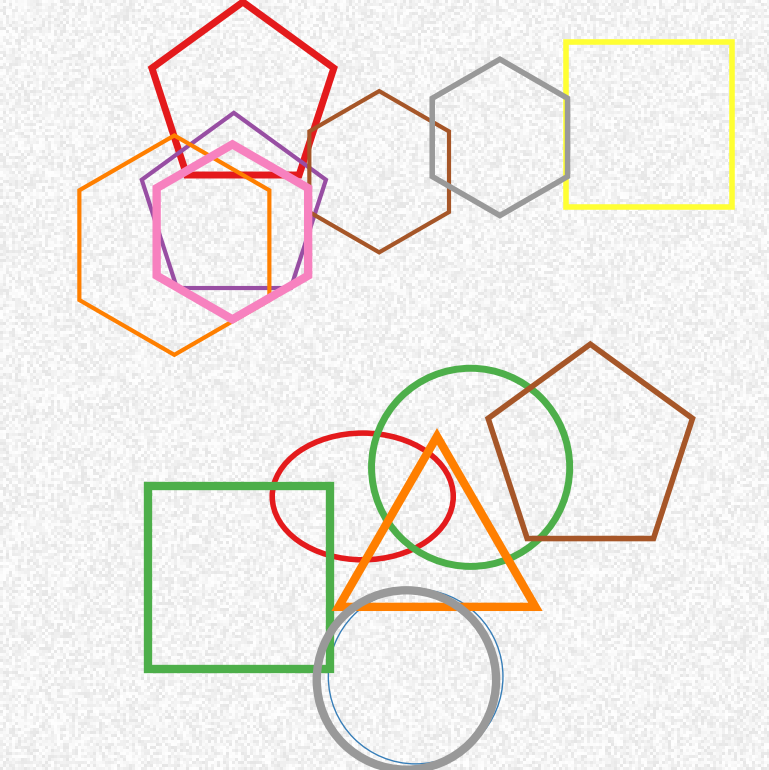[{"shape": "oval", "thickness": 2, "radius": 0.59, "center": [0.471, 0.355]}, {"shape": "pentagon", "thickness": 2.5, "radius": 0.62, "center": [0.315, 0.873]}, {"shape": "circle", "thickness": 0.5, "radius": 0.57, "center": [0.54, 0.121]}, {"shape": "square", "thickness": 3, "radius": 0.59, "center": [0.31, 0.25]}, {"shape": "circle", "thickness": 2.5, "radius": 0.64, "center": [0.611, 0.393]}, {"shape": "pentagon", "thickness": 1.5, "radius": 0.63, "center": [0.304, 0.728]}, {"shape": "triangle", "thickness": 3, "radius": 0.74, "center": [0.568, 0.286]}, {"shape": "hexagon", "thickness": 1.5, "radius": 0.71, "center": [0.226, 0.682]}, {"shape": "square", "thickness": 2, "radius": 0.54, "center": [0.843, 0.839]}, {"shape": "hexagon", "thickness": 1.5, "radius": 0.52, "center": [0.492, 0.777]}, {"shape": "pentagon", "thickness": 2, "radius": 0.7, "center": [0.767, 0.413]}, {"shape": "hexagon", "thickness": 3, "radius": 0.57, "center": [0.302, 0.699]}, {"shape": "circle", "thickness": 3, "radius": 0.58, "center": [0.528, 0.117]}, {"shape": "hexagon", "thickness": 2, "radius": 0.51, "center": [0.649, 0.822]}]